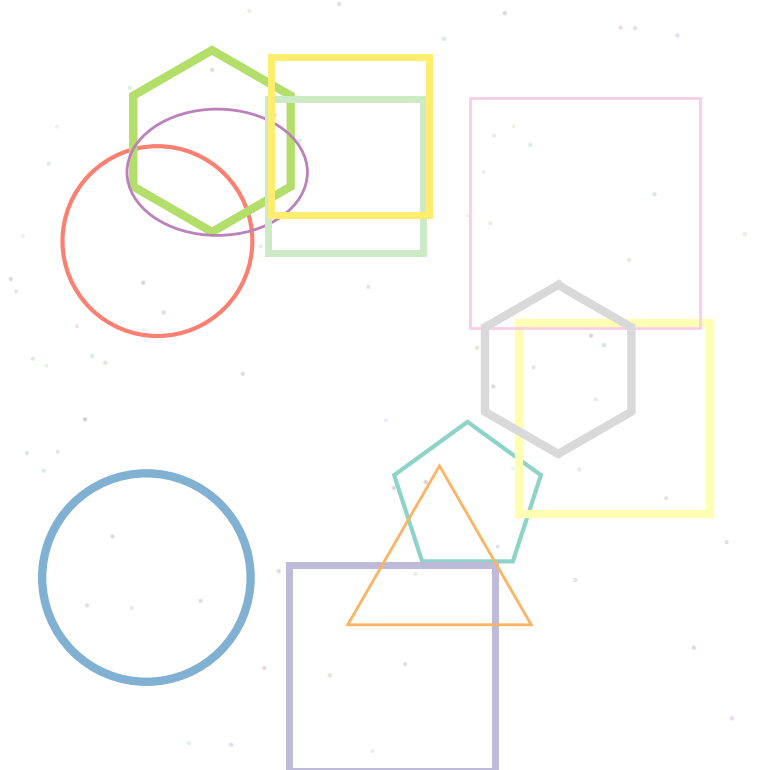[{"shape": "pentagon", "thickness": 1.5, "radius": 0.5, "center": [0.607, 0.352]}, {"shape": "square", "thickness": 3, "radius": 0.62, "center": [0.798, 0.457]}, {"shape": "square", "thickness": 2.5, "radius": 0.67, "center": [0.509, 0.133]}, {"shape": "circle", "thickness": 1.5, "radius": 0.62, "center": [0.204, 0.687]}, {"shape": "circle", "thickness": 3, "radius": 0.68, "center": [0.19, 0.25]}, {"shape": "triangle", "thickness": 1, "radius": 0.69, "center": [0.571, 0.257]}, {"shape": "hexagon", "thickness": 3, "radius": 0.59, "center": [0.275, 0.817]}, {"shape": "square", "thickness": 1, "radius": 0.75, "center": [0.76, 0.723]}, {"shape": "hexagon", "thickness": 3, "radius": 0.55, "center": [0.725, 0.52]}, {"shape": "oval", "thickness": 1, "radius": 0.59, "center": [0.282, 0.776]}, {"shape": "square", "thickness": 2.5, "radius": 0.5, "center": [0.449, 0.771]}, {"shape": "square", "thickness": 2.5, "radius": 0.51, "center": [0.454, 0.823]}]